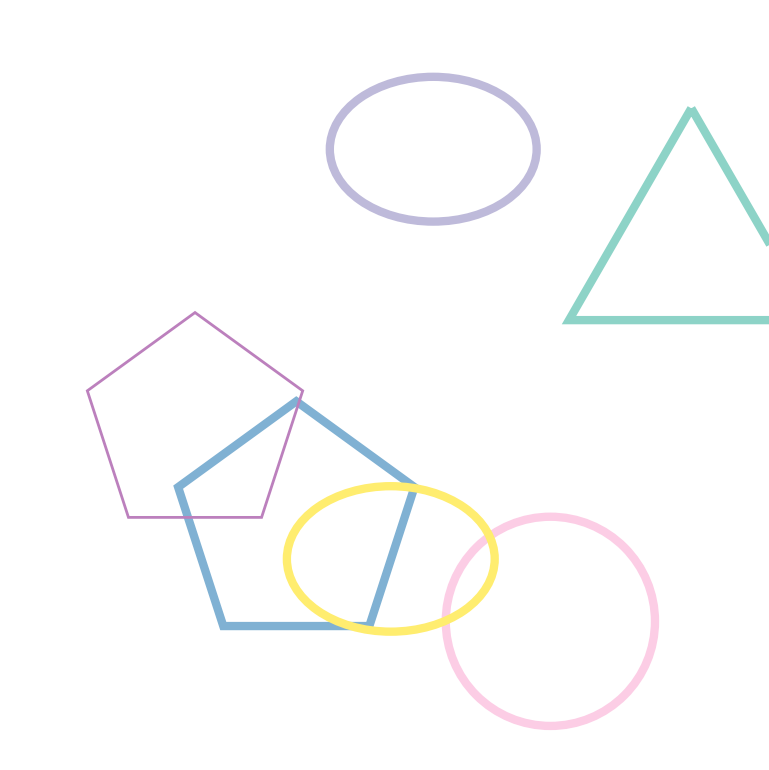[{"shape": "triangle", "thickness": 3, "radius": 0.92, "center": [0.898, 0.676]}, {"shape": "oval", "thickness": 3, "radius": 0.67, "center": [0.563, 0.806]}, {"shape": "pentagon", "thickness": 3, "radius": 0.81, "center": [0.385, 0.317]}, {"shape": "circle", "thickness": 3, "radius": 0.68, "center": [0.715, 0.193]}, {"shape": "pentagon", "thickness": 1, "radius": 0.74, "center": [0.253, 0.447]}, {"shape": "oval", "thickness": 3, "radius": 0.67, "center": [0.508, 0.274]}]